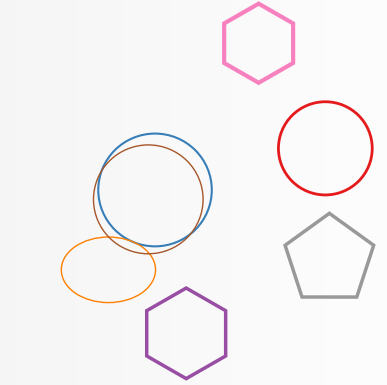[{"shape": "circle", "thickness": 2, "radius": 0.61, "center": [0.84, 0.615]}, {"shape": "circle", "thickness": 1.5, "radius": 0.73, "center": [0.4, 0.507]}, {"shape": "hexagon", "thickness": 2.5, "radius": 0.59, "center": [0.48, 0.134]}, {"shape": "oval", "thickness": 1, "radius": 0.61, "center": [0.28, 0.299]}, {"shape": "circle", "thickness": 1, "radius": 0.71, "center": [0.383, 0.482]}, {"shape": "hexagon", "thickness": 3, "radius": 0.51, "center": [0.667, 0.888]}, {"shape": "pentagon", "thickness": 2.5, "radius": 0.6, "center": [0.85, 0.326]}]